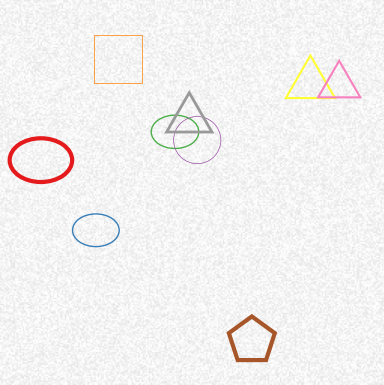[{"shape": "oval", "thickness": 3, "radius": 0.41, "center": [0.106, 0.584]}, {"shape": "oval", "thickness": 1, "radius": 0.3, "center": [0.249, 0.402]}, {"shape": "oval", "thickness": 1, "radius": 0.31, "center": [0.455, 0.658]}, {"shape": "circle", "thickness": 0.5, "radius": 0.31, "center": [0.512, 0.636]}, {"shape": "square", "thickness": 0.5, "radius": 0.31, "center": [0.306, 0.848]}, {"shape": "triangle", "thickness": 1.5, "radius": 0.37, "center": [0.806, 0.782]}, {"shape": "pentagon", "thickness": 3, "radius": 0.31, "center": [0.654, 0.115]}, {"shape": "triangle", "thickness": 1.5, "radius": 0.32, "center": [0.881, 0.779]}, {"shape": "triangle", "thickness": 2, "radius": 0.34, "center": [0.492, 0.691]}]